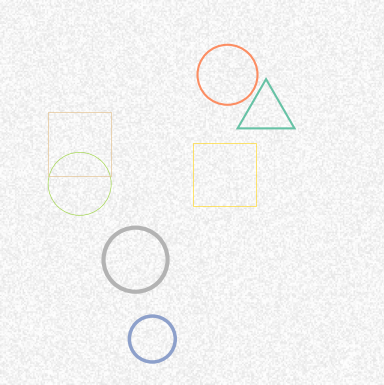[{"shape": "triangle", "thickness": 1.5, "radius": 0.43, "center": [0.691, 0.709]}, {"shape": "circle", "thickness": 1.5, "radius": 0.39, "center": [0.591, 0.806]}, {"shape": "circle", "thickness": 2.5, "radius": 0.3, "center": [0.396, 0.119]}, {"shape": "circle", "thickness": 0.5, "radius": 0.41, "center": [0.207, 0.522]}, {"shape": "square", "thickness": 0.5, "radius": 0.41, "center": [0.583, 0.547]}, {"shape": "square", "thickness": 0.5, "radius": 0.41, "center": [0.206, 0.626]}, {"shape": "circle", "thickness": 3, "radius": 0.42, "center": [0.352, 0.325]}]